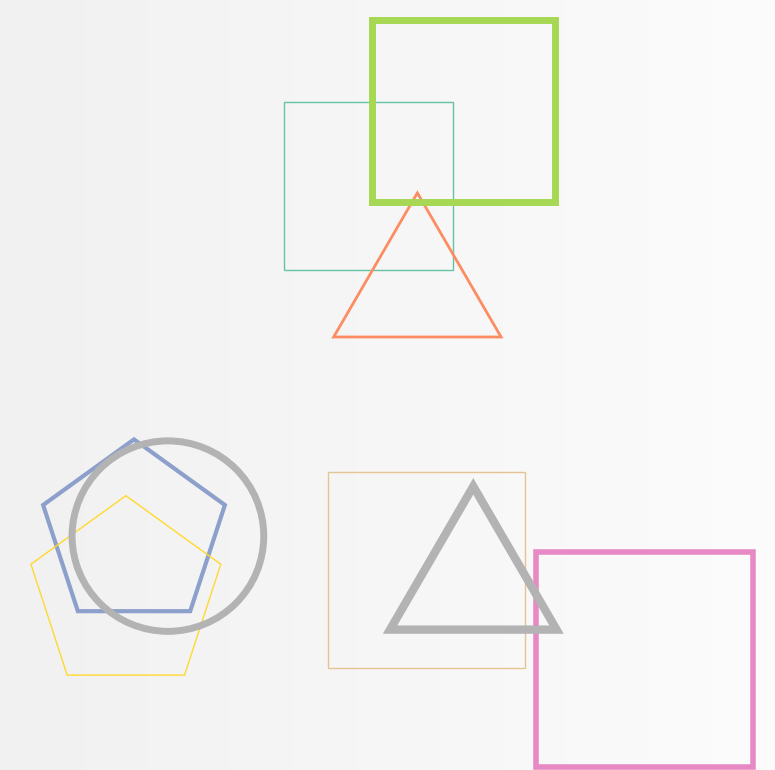[{"shape": "square", "thickness": 0.5, "radius": 0.54, "center": [0.476, 0.759]}, {"shape": "triangle", "thickness": 1, "radius": 0.62, "center": [0.539, 0.625]}, {"shape": "pentagon", "thickness": 1.5, "radius": 0.62, "center": [0.173, 0.306]}, {"shape": "square", "thickness": 2, "radius": 0.7, "center": [0.832, 0.143]}, {"shape": "square", "thickness": 2.5, "radius": 0.59, "center": [0.598, 0.855]}, {"shape": "pentagon", "thickness": 0.5, "radius": 0.64, "center": [0.162, 0.227]}, {"shape": "square", "thickness": 0.5, "radius": 0.64, "center": [0.55, 0.259]}, {"shape": "triangle", "thickness": 3, "radius": 0.62, "center": [0.611, 0.244]}, {"shape": "circle", "thickness": 2.5, "radius": 0.62, "center": [0.217, 0.304]}]